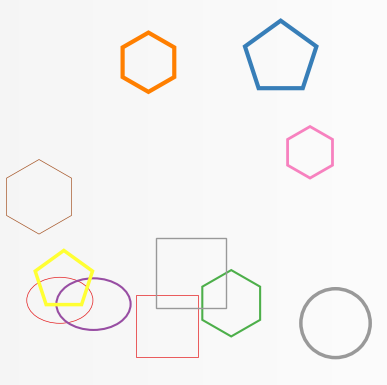[{"shape": "square", "thickness": 0.5, "radius": 0.4, "center": [0.432, 0.154]}, {"shape": "oval", "thickness": 0.5, "radius": 0.43, "center": [0.154, 0.22]}, {"shape": "pentagon", "thickness": 3, "radius": 0.48, "center": [0.724, 0.849]}, {"shape": "hexagon", "thickness": 1.5, "radius": 0.43, "center": [0.597, 0.212]}, {"shape": "oval", "thickness": 1.5, "radius": 0.48, "center": [0.241, 0.21]}, {"shape": "hexagon", "thickness": 3, "radius": 0.38, "center": [0.383, 0.838]}, {"shape": "pentagon", "thickness": 2.5, "radius": 0.39, "center": [0.165, 0.272]}, {"shape": "hexagon", "thickness": 0.5, "radius": 0.48, "center": [0.101, 0.489]}, {"shape": "hexagon", "thickness": 2, "radius": 0.33, "center": [0.8, 0.604]}, {"shape": "circle", "thickness": 2.5, "radius": 0.45, "center": [0.866, 0.161]}, {"shape": "square", "thickness": 1, "radius": 0.45, "center": [0.492, 0.291]}]